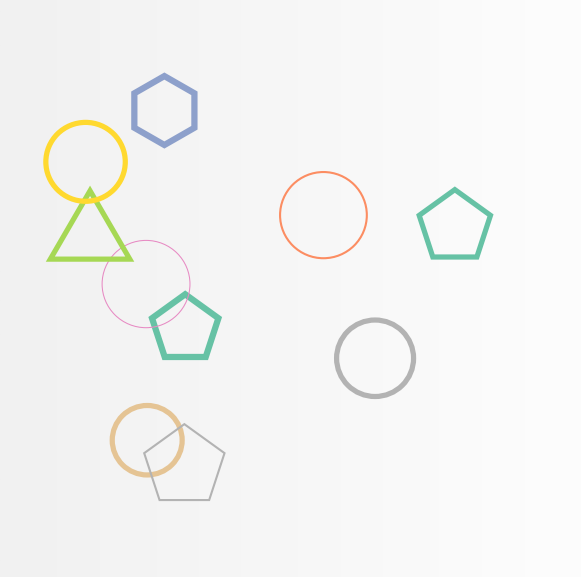[{"shape": "pentagon", "thickness": 2.5, "radius": 0.32, "center": [0.783, 0.606]}, {"shape": "pentagon", "thickness": 3, "radius": 0.3, "center": [0.319, 0.43]}, {"shape": "circle", "thickness": 1, "radius": 0.37, "center": [0.556, 0.627]}, {"shape": "hexagon", "thickness": 3, "radius": 0.3, "center": [0.283, 0.808]}, {"shape": "circle", "thickness": 0.5, "radius": 0.38, "center": [0.251, 0.507]}, {"shape": "triangle", "thickness": 2.5, "radius": 0.39, "center": [0.155, 0.59]}, {"shape": "circle", "thickness": 2.5, "radius": 0.34, "center": [0.147, 0.719]}, {"shape": "circle", "thickness": 2.5, "radius": 0.3, "center": [0.253, 0.237]}, {"shape": "pentagon", "thickness": 1, "radius": 0.36, "center": [0.317, 0.192]}, {"shape": "circle", "thickness": 2.5, "radius": 0.33, "center": [0.645, 0.379]}]